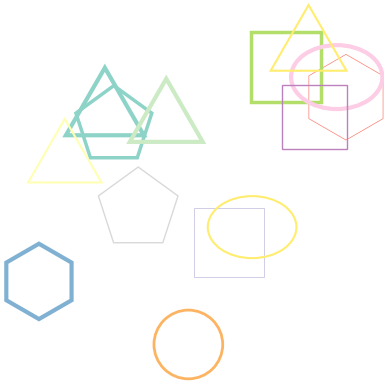[{"shape": "pentagon", "thickness": 2.5, "radius": 0.52, "center": [0.296, 0.674]}, {"shape": "triangle", "thickness": 3, "radius": 0.58, "center": [0.272, 0.707]}, {"shape": "triangle", "thickness": 1.5, "radius": 0.55, "center": [0.168, 0.581]}, {"shape": "square", "thickness": 0.5, "radius": 0.45, "center": [0.594, 0.37]}, {"shape": "hexagon", "thickness": 0.5, "radius": 0.56, "center": [0.899, 0.748]}, {"shape": "hexagon", "thickness": 3, "radius": 0.49, "center": [0.101, 0.269]}, {"shape": "circle", "thickness": 2, "radius": 0.45, "center": [0.489, 0.105]}, {"shape": "square", "thickness": 2.5, "radius": 0.46, "center": [0.743, 0.826]}, {"shape": "oval", "thickness": 3, "radius": 0.59, "center": [0.875, 0.8]}, {"shape": "pentagon", "thickness": 1, "radius": 0.54, "center": [0.359, 0.457]}, {"shape": "square", "thickness": 1, "radius": 0.42, "center": [0.817, 0.696]}, {"shape": "triangle", "thickness": 3, "radius": 0.55, "center": [0.432, 0.686]}, {"shape": "oval", "thickness": 1.5, "radius": 0.58, "center": [0.655, 0.41]}, {"shape": "triangle", "thickness": 1.5, "radius": 0.57, "center": [0.801, 0.873]}]